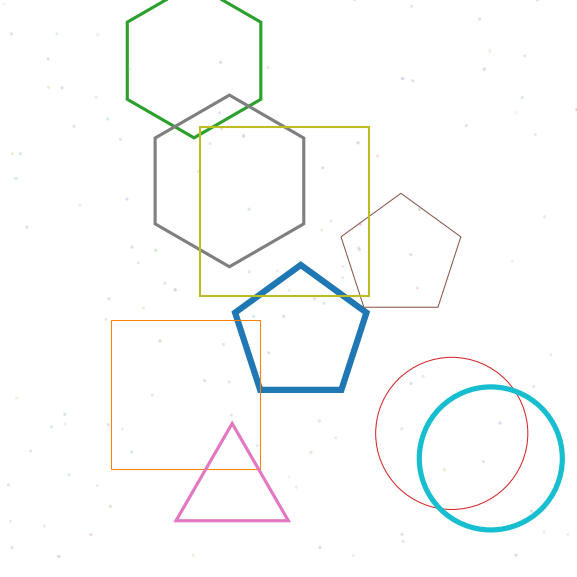[{"shape": "pentagon", "thickness": 3, "radius": 0.6, "center": [0.521, 0.421]}, {"shape": "square", "thickness": 0.5, "radius": 0.64, "center": [0.321, 0.316]}, {"shape": "hexagon", "thickness": 1.5, "radius": 0.67, "center": [0.336, 0.894]}, {"shape": "circle", "thickness": 0.5, "radius": 0.66, "center": [0.782, 0.249]}, {"shape": "pentagon", "thickness": 0.5, "radius": 0.55, "center": [0.694, 0.555]}, {"shape": "triangle", "thickness": 1.5, "radius": 0.56, "center": [0.402, 0.154]}, {"shape": "hexagon", "thickness": 1.5, "radius": 0.74, "center": [0.397, 0.686]}, {"shape": "square", "thickness": 1, "radius": 0.73, "center": [0.493, 0.632]}, {"shape": "circle", "thickness": 2.5, "radius": 0.62, "center": [0.85, 0.205]}]